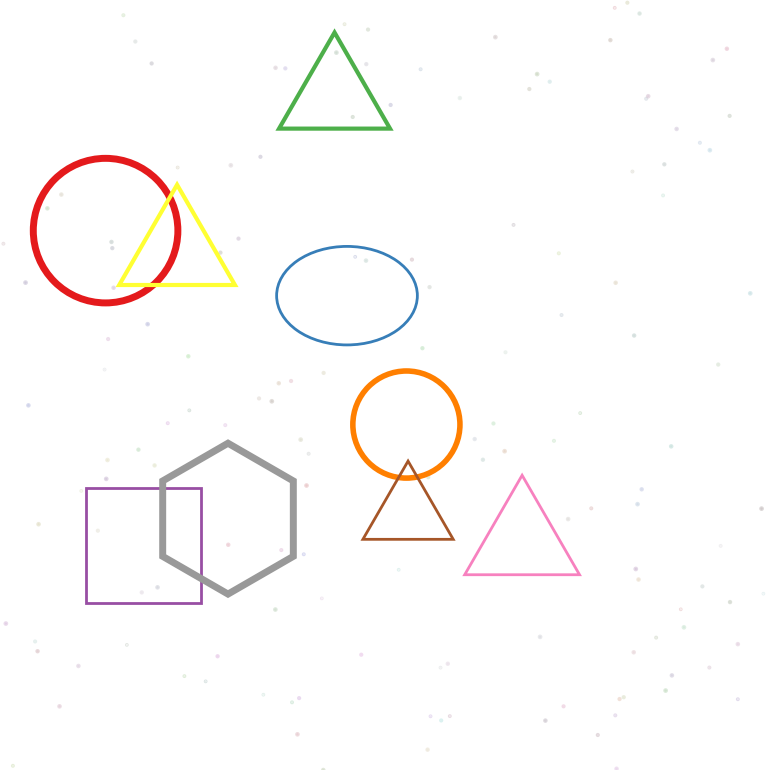[{"shape": "circle", "thickness": 2.5, "radius": 0.47, "center": [0.137, 0.7]}, {"shape": "oval", "thickness": 1, "radius": 0.46, "center": [0.451, 0.616]}, {"shape": "triangle", "thickness": 1.5, "radius": 0.42, "center": [0.434, 0.875]}, {"shape": "square", "thickness": 1, "radius": 0.37, "center": [0.186, 0.292]}, {"shape": "circle", "thickness": 2, "radius": 0.35, "center": [0.528, 0.449]}, {"shape": "triangle", "thickness": 1.5, "radius": 0.43, "center": [0.23, 0.673]}, {"shape": "triangle", "thickness": 1, "radius": 0.34, "center": [0.53, 0.333]}, {"shape": "triangle", "thickness": 1, "radius": 0.43, "center": [0.678, 0.297]}, {"shape": "hexagon", "thickness": 2.5, "radius": 0.49, "center": [0.296, 0.326]}]